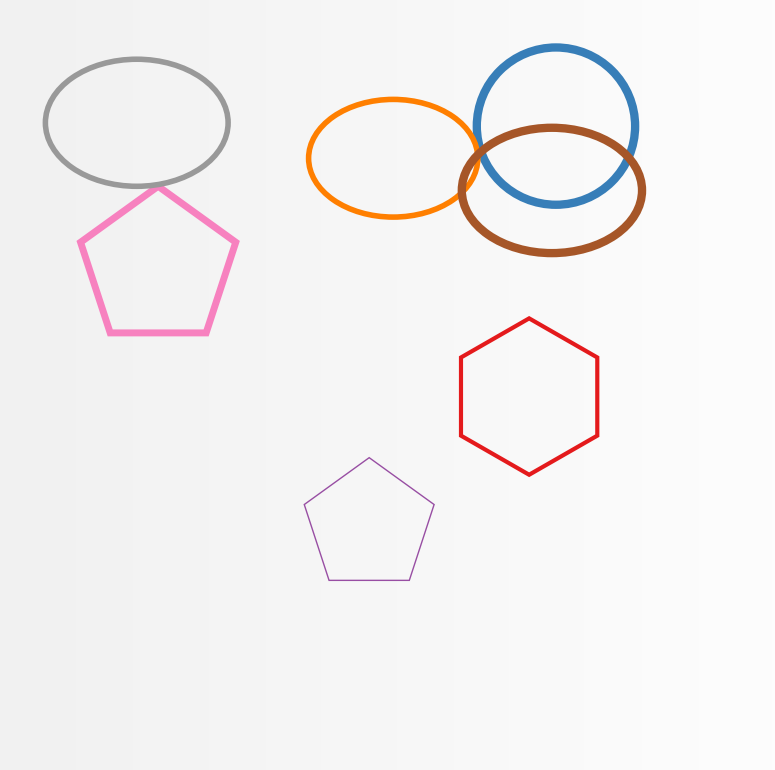[{"shape": "hexagon", "thickness": 1.5, "radius": 0.51, "center": [0.683, 0.485]}, {"shape": "circle", "thickness": 3, "radius": 0.51, "center": [0.717, 0.836]}, {"shape": "pentagon", "thickness": 0.5, "radius": 0.44, "center": [0.476, 0.318]}, {"shape": "oval", "thickness": 2, "radius": 0.55, "center": [0.507, 0.794]}, {"shape": "oval", "thickness": 3, "radius": 0.58, "center": [0.712, 0.753]}, {"shape": "pentagon", "thickness": 2.5, "radius": 0.53, "center": [0.204, 0.653]}, {"shape": "oval", "thickness": 2, "radius": 0.59, "center": [0.176, 0.841]}]